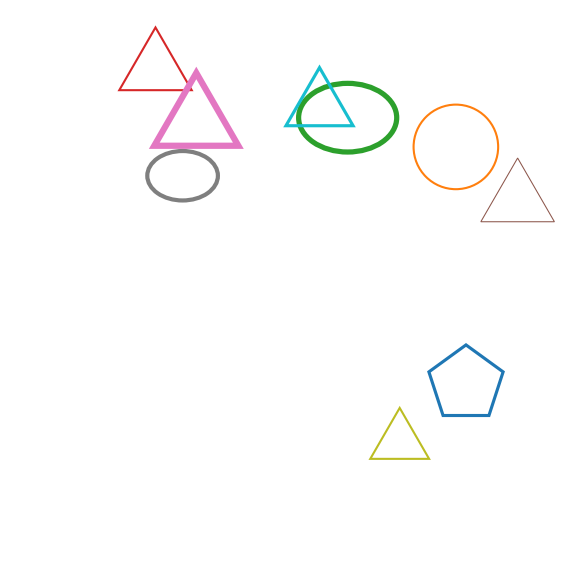[{"shape": "pentagon", "thickness": 1.5, "radius": 0.34, "center": [0.807, 0.334]}, {"shape": "circle", "thickness": 1, "radius": 0.37, "center": [0.789, 0.745]}, {"shape": "oval", "thickness": 2.5, "radius": 0.42, "center": [0.602, 0.795]}, {"shape": "triangle", "thickness": 1, "radius": 0.36, "center": [0.269, 0.879]}, {"shape": "triangle", "thickness": 0.5, "radius": 0.37, "center": [0.896, 0.652]}, {"shape": "triangle", "thickness": 3, "radius": 0.42, "center": [0.34, 0.789]}, {"shape": "oval", "thickness": 2, "radius": 0.31, "center": [0.316, 0.695]}, {"shape": "triangle", "thickness": 1, "radius": 0.29, "center": [0.692, 0.234]}, {"shape": "triangle", "thickness": 1.5, "radius": 0.34, "center": [0.553, 0.815]}]